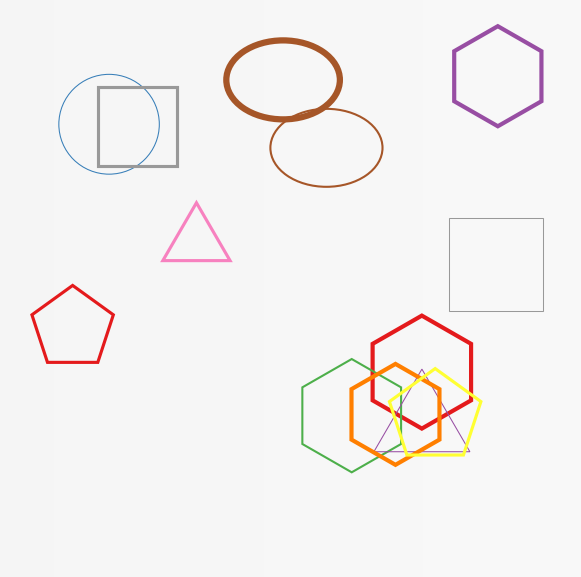[{"shape": "pentagon", "thickness": 1.5, "radius": 0.37, "center": [0.125, 0.431]}, {"shape": "hexagon", "thickness": 2, "radius": 0.49, "center": [0.726, 0.355]}, {"shape": "circle", "thickness": 0.5, "radius": 0.43, "center": [0.188, 0.784]}, {"shape": "hexagon", "thickness": 1, "radius": 0.49, "center": [0.605, 0.279]}, {"shape": "triangle", "thickness": 0.5, "radius": 0.48, "center": [0.726, 0.265]}, {"shape": "hexagon", "thickness": 2, "radius": 0.43, "center": [0.856, 0.867]}, {"shape": "hexagon", "thickness": 2, "radius": 0.44, "center": [0.68, 0.282]}, {"shape": "pentagon", "thickness": 1.5, "radius": 0.41, "center": [0.749, 0.278]}, {"shape": "oval", "thickness": 1, "radius": 0.48, "center": [0.562, 0.743]}, {"shape": "oval", "thickness": 3, "radius": 0.49, "center": [0.487, 0.861]}, {"shape": "triangle", "thickness": 1.5, "radius": 0.33, "center": [0.338, 0.581]}, {"shape": "square", "thickness": 0.5, "radius": 0.4, "center": [0.854, 0.542]}, {"shape": "square", "thickness": 1.5, "radius": 0.34, "center": [0.236, 0.78]}]